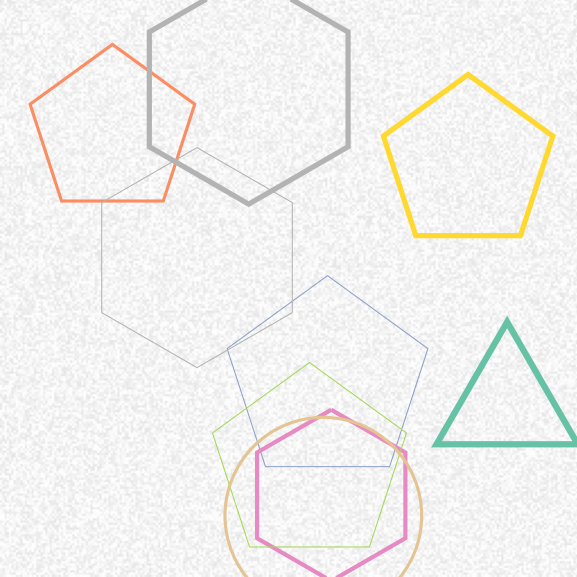[{"shape": "triangle", "thickness": 3, "radius": 0.71, "center": [0.878, 0.3]}, {"shape": "pentagon", "thickness": 1.5, "radius": 0.75, "center": [0.195, 0.772]}, {"shape": "pentagon", "thickness": 0.5, "radius": 0.91, "center": [0.567, 0.339]}, {"shape": "hexagon", "thickness": 2, "radius": 0.74, "center": [0.574, 0.141]}, {"shape": "pentagon", "thickness": 0.5, "radius": 0.88, "center": [0.536, 0.195]}, {"shape": "pentagon", "thickness": 2.5, "radius": 0.77, "center": [0.811, 0.716]}, {"shape": "circle", "thickness": 1.5, "radius": 0.85, "center": [0.56, 0.106]}, {"shape": "hexagon", "thickness": 0.5, "radius": 0.95, "center": [0.341, 0.553]}, {"shape": "hexagon", "thickness": 2.5, "radius": 0.99, "center": [0.431, 0.844]}]